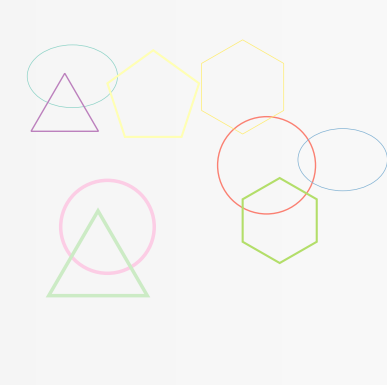[{"shape": "oval", "thickness": 0.5, "radius": 0.58, "center": [0.187, 0.802]}, {"shape": "pentagon", "thickness": 1.5, "radius": 0.62, "center": [0.395, 0.745]}, {"shape": "circle", "thickness": 1, "radius": 0.63, "center": [0.688, 0.571]}, {"shape": "oval", "thickness": 0.5, "radius": 0.58, "center": [0.884, 0.585]}, {"shape": "hexagon", "thickness": 1.5, "radius": 0.55, "center": [0.722, 0.427]}, {"shape": "circle", "thickness": 2.5, "radius": 0.6, "center": [0.277, 0.411]}, {"shape": "triangle", "thickness": 1, "radius": 0.5, "center": [0.167, 0.709]}, {"shape": "triangle", "thickness": 2.5, "radius": 0.73, "center": [0.253, 0.305]}, {"shape": "hexagon", "thickness": 0.5, "radius": 0.61, "center": [0.626, 0.774]}]